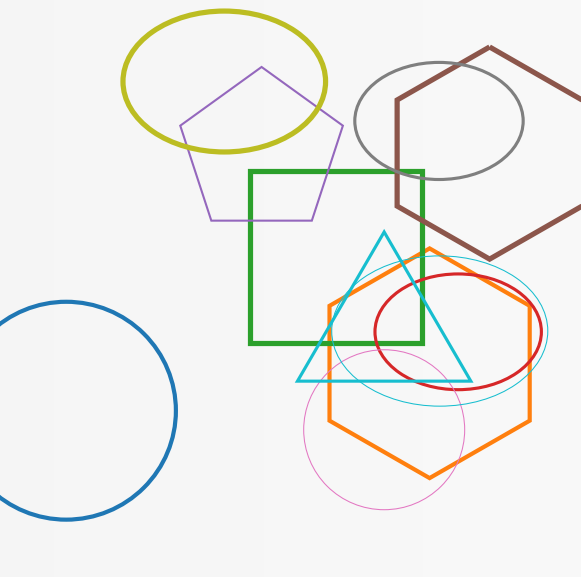[{"shape": "circle", "thickness": 2, "radius": 0.94, "center": [0.114, 0.288]}, {"shape": "hexagon", "thickness": 2, "radius": 0.99, "center": [0.739, 0.37]}, {"shape": "square", "thickness": 2.5, "radius": 0.74, "center": [0.578, 0.554]}, {"shape": "oval", "thickness": 1.5, "radius": 0.72, "center": [0.788, 0.425]}, {"shape": "pentagon", "thickness": 1, "radius": 0.74, "center": [0.45, 0.736]}, {"shape": "hexagon", "thickness": 2.5, "radius": 0.92, "center": [0.842, 0.734]}, {"shape": "circle", "thickness": 0.5, "radius": 0.69, "center": [0.661, 0.255]}, {"shape": "oval", "thickness": 1.5, "radius": 0.72, "center": [0.755, 0.79]}, {"shape": "oval", "thickness": 2.5, "radius": 0.87, "center": [0.386, 0.858]}, {"shape": "triangle", "thickness": 1.5, "radius": 0.86, "center": [0.661, 0.425]}, {"shape": "oval", "thickness": 0.5, "radius": 0.93, "center": [0.757, 0.426]}]